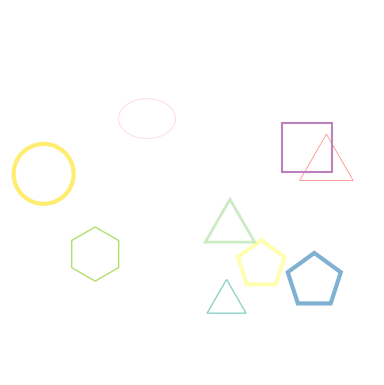[{"shape": "triangle", "thickness": 1, "radius": 0.29, "center": [0.589, 0.216]}, {"shape": "pentagon", "thickness": 3, "radius": 0.32, "center": [0.678, 0.313]}, {"shape": "triangle", "thickness": 0.5, "radius": 0.4, "center": [0.848, 0.571]}, {"shape": "pentagon", "thickness": 3, "radius": 0.36, "center": [0.816, 0.27]}, {"shape": "hexagon", "thickness": 1, "radius": 0.35, "center": [0.247, 0.34]}, {"shape": "oval", "thickness": 0.5, "radius": 0.37, "center": [0.382, 0.692]}, {"shape": "square", "thickness": 1.5, "radius": 0.32, "center": [0.797, 0.617]}, {"shape": "triangle", "thickness": 2, "radius": 0.37, "center": [0.597, 0.408]}, {"shape": "circle", "thickness": 3, "radius": 0.39, "center": [0.113, 0.548]}]